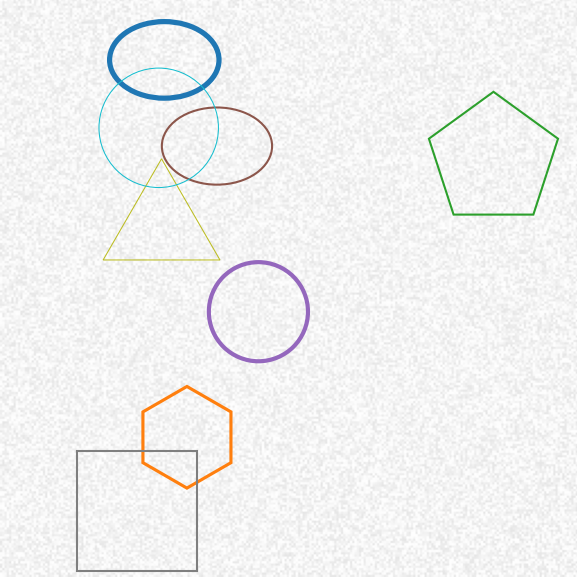[{"shape": "oval", "thickness": 2.5, "radius": 0.47, "center": [0.284, 0.895]}, {"shape": "hexagon", "thickness": 1.5, "radius": 0.44, "center": [0.324, 0.242]}, {"shape": "pentagon", "thickness": 1, "radius": 0.59, "center": [0.854, 0.723]}, {"shape": "circle", "thickness": 2, "radius": 0.43, "center": [0.447, 0.459]}, {"shape": "oval", "thickness": 1, "radius": 0.48, "center": [0.376, 0.746]}, {"shape": "square", "thickness": 1, "radius": 0.52, "center": [0.237, 0.114]}, {"shape": "triangle", "thickness": 0.5, "radius": 0.58, "center": [0.28, 0.607]}, {"shape": "circle", "thickness": 0.5, "radius": 0.52, "center": [0.275, 0.778]}]